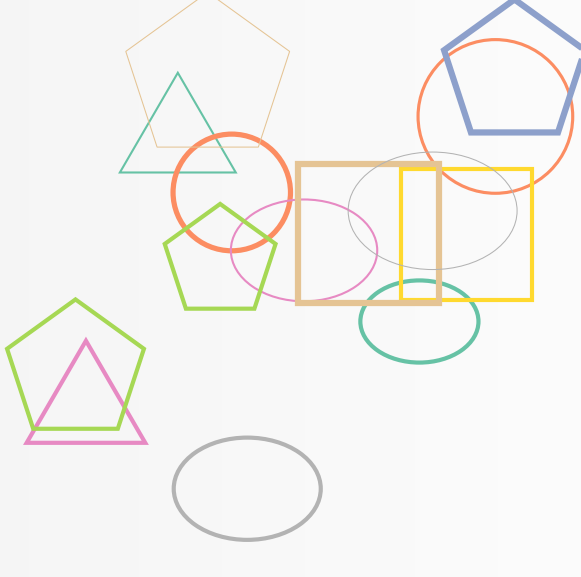[{"shape": "triangle", "thickness": 1, "radius": 0.58, "center": [0.306, 0.758]}, {"shape": "oval", "thickness": 2, "radius": 0.51, "center": [0.722, 0.442]}, {"shape": "circle", "thickness": 2.5, "radius": 0.51, "center": [0.399, 0.666]}, {"shape": "circle", "thickness": 1.5, "radius": 0.67, "center": [0.852, 0.797]}, {"shape": "pentagon", "thickness": 3, "radius": 0.64, "center": [0.885, 0.873]}, {"shape": "oval", "thickness": 1, "radius": 0.63, "center": [0.523, 0.566]}, {"shape": "triangle", "thickness": 2, "radius": 0.59, "center": [0.148, 0.291]}, {"shape": "pentagon", "thickness": 2, "radius": 0.5, "center": [0.379, 0.546]}, {"shape": "pentagon", "thickness": 2, "radius": 0.62, "center": [0.13, 0.357]}, {"shape": "square", "thickness": 2, "radius": 0.57, "center": [0.802, 0.593]}, {"shape": "pentagon", "thickness": 0.5, "radius": 0.74, "center": [0.357, 0.864]}, {"shape": "square", "thickness": 3, "radius": 0.6, "center": [0.634, 0.595]}, {"shape": "oval", "thickness": 0.5, "radius": 0.73, "center": [0.744, 0.634]}, {"shape": "oval", "thickness": 2, "radius": 0.63, "center": [0.425, 0.153]}]